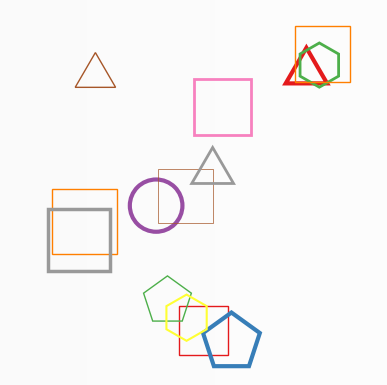[{"shape": "triangle", "thickness": 3, "radius": 0.31, "center": [0.791, 0.814]}, {"shape": "square", "thickness": 1, "radius": 0.32, "center": [0.525, 0.141]}, {"shape": "pentagon", "thickness": 3, "radius": 0.39, "center": [0.597, 0.111]}, {"shape": "pentagon", "thickness": 1, "radius": 0.32, "center": [0.432, 0.218]}, {"shape": "hexagon", "thickness": 2, "radius": 0.29, "center": [0.824, 0.831]}, {"shape": "circle", "thickness": 3, "radius": 0.34, "center": [0.403, 0.466]}, {"shape": "square", "thickness": 1, "radius": 0.42, "center": [0.217, 0.425]}, {"shape": "square", "thickness": 1, "radius": 0.36, "center": [0.833, 0.859]}, {"shape": "hexagon", "thickness": 1.5, "radius": 0.3, "center": [0.481, 0.175]}, {"shape": "square", "thickness": 0.5, "radius": 0.35, "center": [0.478, 0.491]}, {"shape": "triangle", "thickness": 1, "radius": 0.3, "center": [0.246, 0.803]}, {"shape": "square", "thickness": 2, "radius": 0.36, "center": [0.574, 0.723]}, {"shape": "triangle", "thickness": 2, "radius": 0.31, "center": [0.549, 0.555]}, {"shape": "square", "thickness": 2.5, "radius": 0.41, "center": [0.204, 0.377]}]